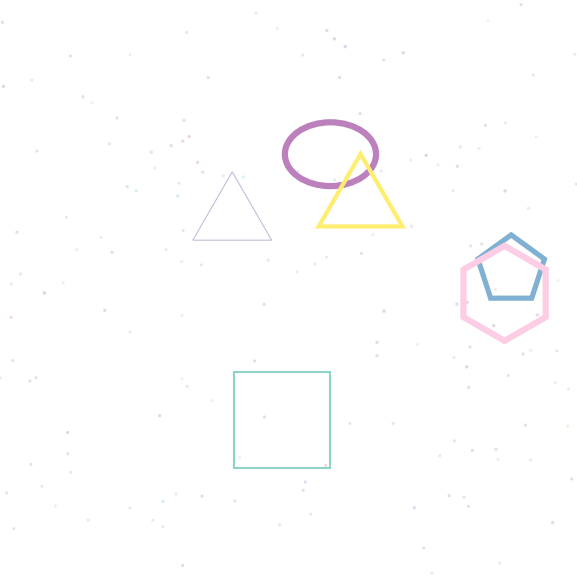[{"shape": "square", "thickness": 1, "radius": 0.42, "center": [0.488, 0.272]}, {"shape": "triangle", "thickness": 0.5, "radius": 0.39, "center": [0.402, 0.623]}, {"shape": "pentagon", "thickness": 2.5, "radius": 0.3, "center": [0.885, 0.532]}, {"shape": "hexagon", "thickness": 3, "radius": 0.41, "center": [0.874, 0.491]}, {"shape": "oval", "thickness": 3, "radius": 0.39, "center": [0.572, 0.732]}, {"shape": "triangle", "thickness": 2, "radius": 0.42, "center": [0.624, 0.649]}]